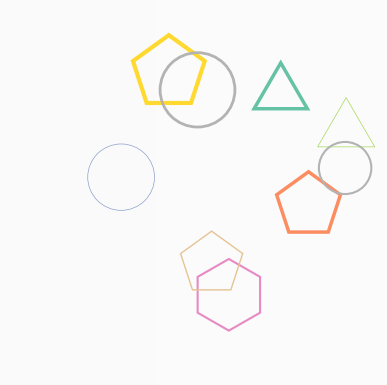[{"shape": "triangle", "thickness": 2.5, "radius": 0.4, "center": [0.724, 0.757]}, {"shape": "pentagon", "thickness": 2.5, "radius": 0.43, "center": [0.796, 0.467]}, {"shape": "circle", "thickness": 0.5, "radius": 0.43, "center": [0.313, 0.54]}, {"shape": "hexagon", "thickness": 1.5, "radius": 0.47, "center": [0.591, 0.234]}, {"shape": "triangle", "thickness": 0.5, "radius": 0.43, "center": [0.893, 0.661]}, {"shape": "pentagon", "thickness": 3, "radius": 0.49, "center": [0.436, 0.811]}, {"shape": "pentagon", "thickness": 1, "radius": 0.42, "center": [0.546, 0.315]}, {"shape": "circle", "thickness": 2, "radius": 0.48, "center": [0.51, 0.767]}, {"shape": "circle", "thickness": 1.5, "radius": 0.34, "center": [0.891, 0.564]}]